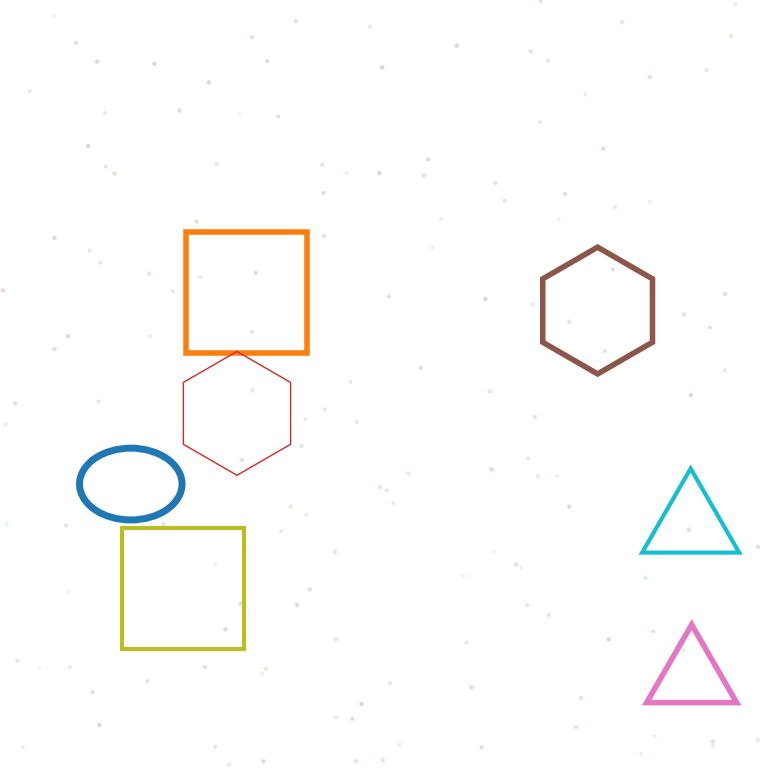[{"shape": "oval", "thickness": 2.5, "radius": 0.33, "center": [0.17, 0.371]}, {"shape": "square", "thickness": 2, "radius": 0.39, "center": [0.32, 0.62]}, {"shape": "hexagon", "thickness": 0.5, "radius": 0.4, "center": [0.308, 0.463]}, {"shape": "hexagon", "thickness": 2, "radius": 0.41, "center": [0.776, 0.597]}, {"shape": "triangle", "thickness": 2, "radius": 0.34, "center": [0.898, 0.121]}, {"shape": "square", "thickness": 1.5, "radius": 0.39, "center": [0.238, 0.236]}, {"shape": "triangle", "thickness": 1.5, "radius": 0.36, "center": [0.897, 0.319]}]